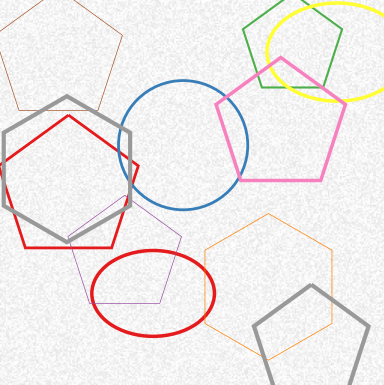[{"shape": "pentagon", "thickness": 2, "radius": 0.95, "center": [0.178, 0.51]}, {"shape": "oval", "thickness": 2.5, "radius": 0.8, "center": [0.398, 0.238]}, {"shape": "circle", "thickness": 2, "radius": 0.84, "center": [0.476, 0.623]}, {"shape": "pentagon", "thickness": 1.5, "radius": 0.68, "center": [0.76, 0.882]}, {"shape": "pentagon", "thickness": 0.5, "radius": 0.78, "center": [0.324, 0.338]}, {"shape": "hexagon", "thickness": 0.5, "radius": 0.95, "center": [0.697, 0.255]}, {"shape": "oval", "thickness": 2.5, "radius": 0.91, "center": [0.876, 0.865]}, {"shape": "pentagon", "thickness": 0.5, "radius": 0.87, "center": [0.152, 0.855]}, {"shape": "pentagon", "thickness": 2.5, "radius": 0.88, "center": [0.729, 0.674]}, {"shape": "hexagon", "thickness": 3, "radius": 0.95, "center": [0.174, 0.561]}, {"shape": "pentagon", "thickness": 3, "radius": 0.78, "center": [0.808, 0.104]}]